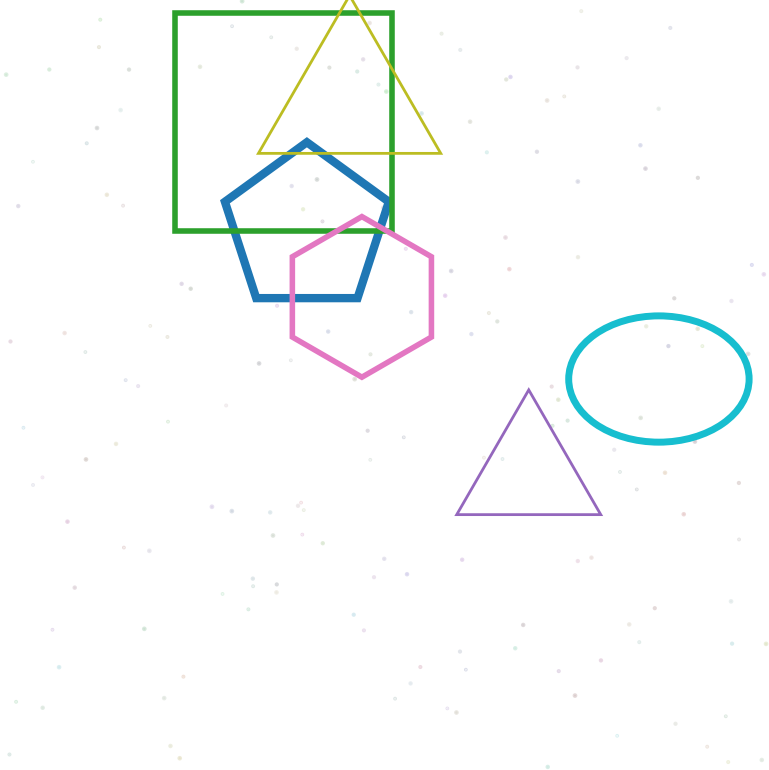[{"shape": "pentagon", "thickness": 3, "radius": 0.56, "center": [0.399, 0.703]}, {"shape": "square", "thickness": 2, "radius": 0.71, "center": [0.368, 0.841]}, {"shape": "triangle", "thickness": 1, "radius": 0.54, "center": [0.687, 0.386]}, {"shape": "hexagon", "thickness": 2, "radius": 0.52, "center": [0.47, 0.614]}, {"shape": "triangle", "thickness": 1, "radius": 0.68, "center": [0.454, 0.869]}, {"shape": "oval", "thickness": 2.5, "radius": 0.59, "center": [0.856, 0.508]}]